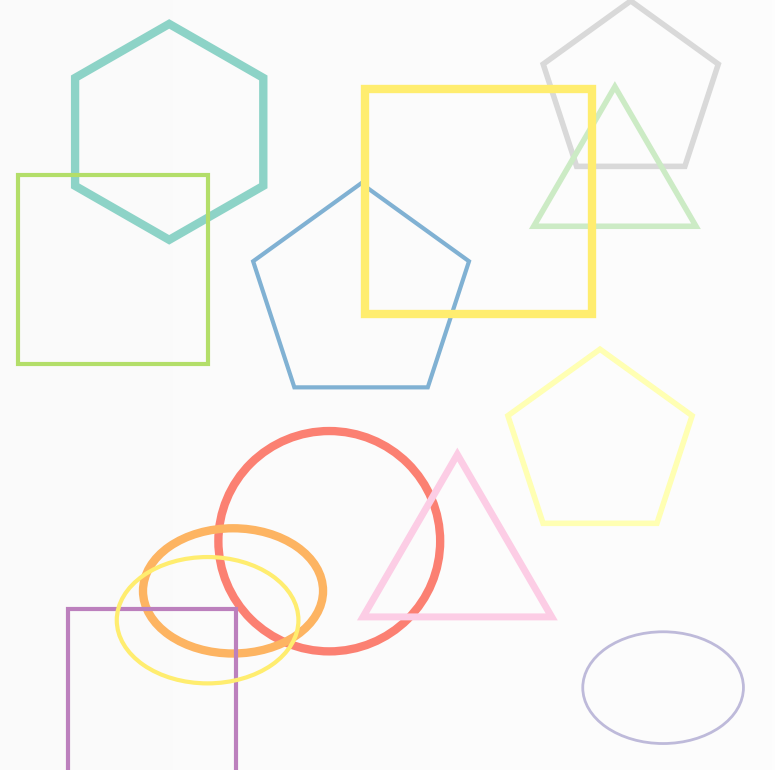[{"shape": "hexagon", "thickness": 3, "radius": 0.7, "center": [0.218, 0.829]}, {"shape": "pentagon", "thickness": 2, "radius": 0.62, "center": [0.774, 0.421]}, {"shape": "oval", "thickness": 1, "radius": 0.52, "center": [0.856, 0.107]}, {"shape": "circle", "thickness": 3, "radius": 0.72, "center": [0.425, 0.297]}, {"shape": "pentagon", "thickness": 1.5, "radius": 0.73, "center": [0.466, 0.615]}, {"shape": "oval", "thickness": 3, "radius": 0.58, "center": [0.301, 0.233]}, {"shape": "square", "thickness": 1.5, "radius": 0.61, "center": [0.146, 0.65]}, {"shape": "triangle", "thickness": 2.5, "radius": 0.7, "center": [0.59, 0.269]}, {"shape": "pentagon", "thickness": 2, "radius": 0.59, "center": [0.814, 0.88]}, {"shape": "square", "thickness": 1.5, "radius": 0.54, "center": [0.196, 0.1]}, {"shape": "triangle", "thickness": 2, "radius": 0.6, "center": [0.793, 0.767]}, {"shape": "square", "thickness": 3, "radius": 0.73, "center": [0.617, 0.738]}, {"shape": "oval", "thickness": 1.5, "radius": 0.59, "center": [0.268, 0.195]}]